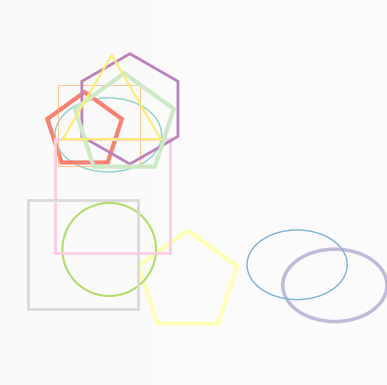[{"shape": "oval", "thickness": 1, "radius": 0.69, "center": [0.28, 0.65]}, {"shape": "pentagon", "thickness": 3, "radius": 0.67, "center": [0.484, 0.268]}, {"shape": "oval", "thickness": 2.5, "radius": 0.67, "center": [0.864, 0.259]}, {"shape": "pentagon", "thickness": 3, "radius": 0.51, "center": [0.218, 0.66]}, {"shape": "oval", "thickness": 1, "radius": 0.65, "center": [0.767, 0.312]}, {"shape": "square", "thickness": 0.5, "radius": 0.53, "center": [0.254, 0.673]}, {"shape": "circle", "thickness": 1.5, "radius": 0.6, "center": [0.282, 0.352]}, {"shape": "square", "thickness": 2, "radius": 0.74, "center": [0.289, 0.49]}, {"shape": "square", "thickness": 2, "radius": 0.71, "center": [0.214, 0.338]}, {"shape": "hexagon", "thickness": 2, "radius": 0.72, "center": [0.335, 0.717]}, {"shape": "pentagon", "thickness": 3, "radius": 0.67, "center": [0.321, 0.676]}, {"shape": "triangle", "thickness": 1.5, "radius": 0.73, "center": [0.288, 0.711]}]